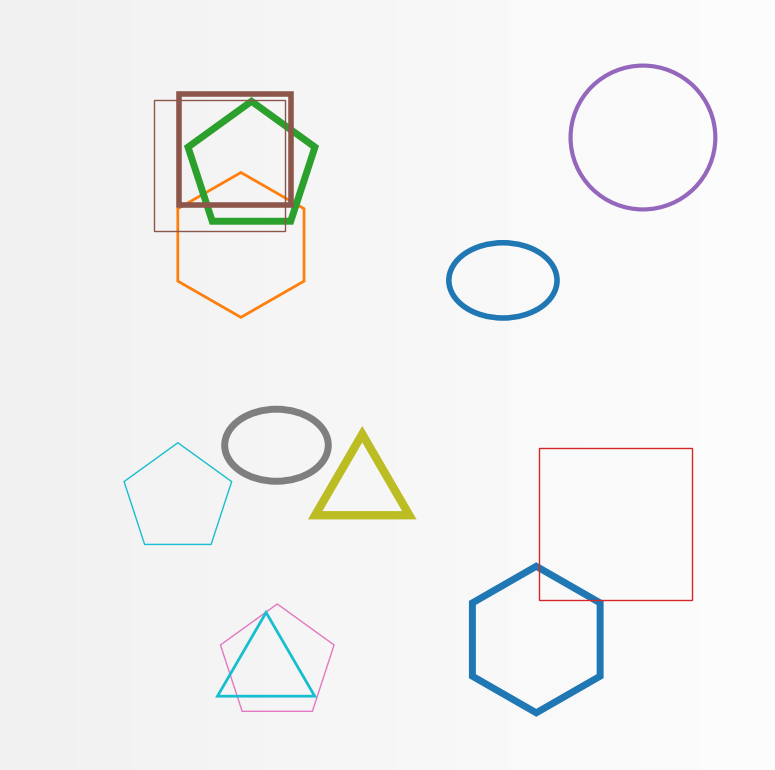[{"shape": "oval", "thickness": 2, "radius": 0.35, "center": [0.649, 0.636]}, {"shape": "hexagon", "thickness": 2.5, "radius": 0.48, "center": [0.692, 0.169]}, {"shape": "hexagon", "thickness": 1, "radius": 0.47, "center": [0.311, 0.682]}, {"shape": "pentagon", "thickness": 2.5, "radius": 0.43, "center": [0.325, 0.782]}, {"shape": "square", "thickness": 0.5, "radius": 0.49, "center": [0.794, 0.32]}, {"shape": "circle", "thickness": 1.5, "radius": 0.47, "center": [0.83, 0.821]}, {"shape": "square", "thickness": 0.5, "radius": 0.42, "center": [0.283, 0.785]}, {"shape": "square", "thickness": 2, "radius": 0.36, "center": [0.303, 0.806]}, {"shape": "pentagon", "thickness": 0.5, "radius": 0.39, "center": [0.358, 0.139]}, {"shape": "oval", "thickness": 2.5, "radius": 0.33, "center": [0.357, 0.422]}, {"shape": "triangle", "thickness": 3, "radius": 0.35, "center": [0.467, 0.366]}, {"shape": "pentagon", "thickness": 0.5, "radius": 0.36, "center": [0.23, 0.352]}, {"shape": "triangle", "thickness": 1, "radius": 0.36, "center": [0.343, 0.132]}]